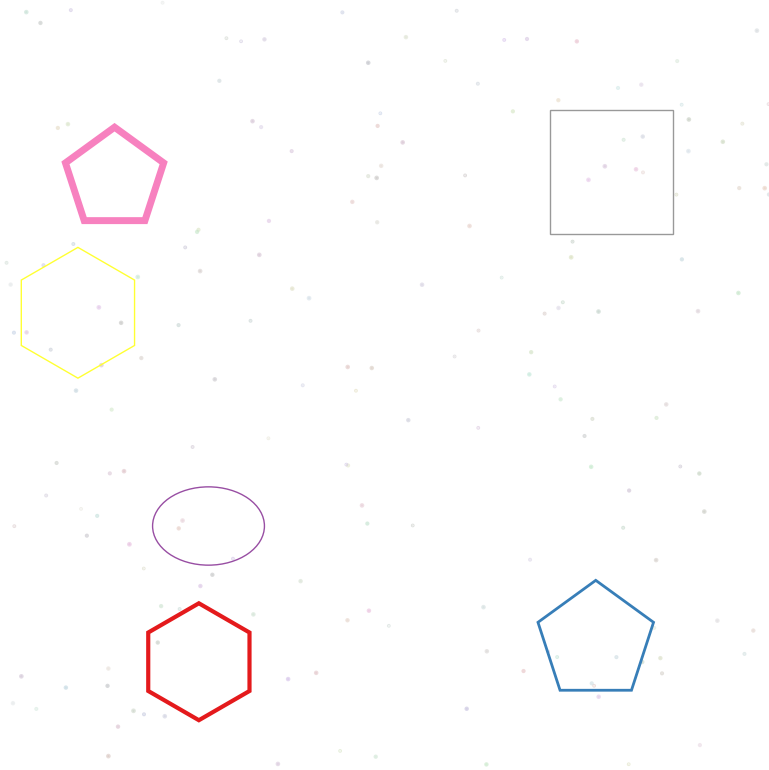[{"shape": "hexagon", "thickness": 1.5, "radius": 0.38, "center": [0.258, 0.141]}, {"shape": "pentagon", "thickness": 1, "radius": 0.39, "center": [0.774, 0.167]}, {"shape": "oval", "thickness": 0.5, "radius": 0.36, "center": [0.271, 0.317]}, {"shape": "hexagon", "thickness": 0.5, "radius": 0.42, "center": [0.101, 0.594]}, {"shape": "pentagon", "thickness": 2.5, "radius": 0.34, "center": [0.149, 0.768]}, {"shape": "square", "thickness": 0.5, "radius": 0.4, "center": [0.794, 0.777]}]